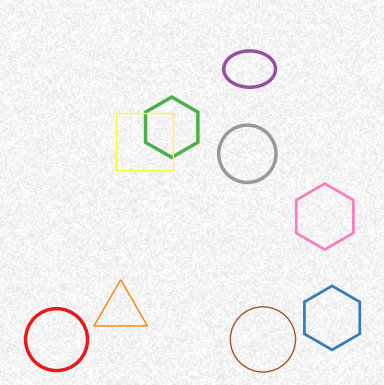[{"shape": "circle", "thickness": 2.5, "radius": 0.4, "center": [0.147, 0.118]}, {"shape": "hexagon", "thickness": 2, "radius": 0.42, "center": [0.863, 0.174]}, {"shape": "hexagon", "thickness": 2.5, "radius": 0.39, "center": [0.446, 0.67]}, {"shape": "oval", "thickness": 2.5, "radius": 0.34, "center": [0.648, 0.82]}, {"shape": "triangle", "thickness": 1, "radius": 0.4, "center": [0.314, 0.193]}, {"shape": "square", "thickness": 1, "radius": 0.37, "center": [0.375, 0.632]}, {"shape": "circle", "thickness": 1, "radius": 0.42, "center": [0.683, 0.118]}, {"shape": "hexagon", "thickness": 2, "radius": 0.43, "center": [0.844, 0.438]}, {"shape": "circle", "thickness": 2.5, "radius": 0.37, "center": [0.642, 0.6]}]